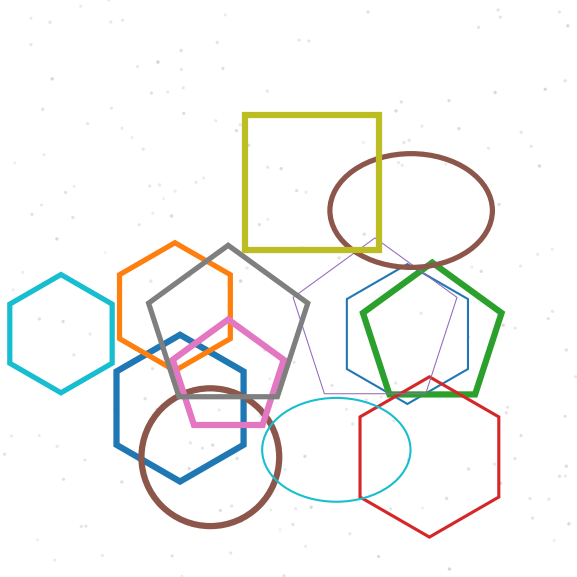[{"shape": "hexagon", "thickness": 1, "radius": 0.61, "center": [0.705, 0.421]}, {"shape": "hexagon", "thickness": 3, "radius": 0.64, "center": [0.312, 0.292]}, {"shape": "hexagon", "thickness": 2.5, "radius": 0.55, "center": [0.303, 0.468]}, {"shape": "pentagon", "thickness": 3, "radius": 0.63, "center": [0.748, 0.418]}, {"shape": "hexagon", "thickness": 1.5, "radius": 0.69, "center": [0.744, 0.208]}, {"shape": "pentagon", "thickness": 0.5, "radius": 0.75, "center": [0.649, 0.438]}, {"shape": "circle", "thickness": 3, "radius": 0.6, "center": [0.364, 0.207]}, {"shape": "oval", "thickness": 2.5, "radius": 0.7, "center": [0.712, 0.635]}, {"shape": "pentagon", "thickness": 3, "radius": 0.51, "center": [0.395, 0.345]}, {"shape": "pentagon", "thickness": 2.5, "radius": 0.72, "center": [0.395, 0.429]}, {"shape": "square", "thickness": 3, "radius": 0.58, "center": [0.54, 0.683]}, {"shape": "oval", "thickness": 1, "radius": 0.64, "center": [0.582, 0.22]}, {"shape": "hexagon", "thickness": 2.5, "radius": 0.51, "center": [0.106, 0.421]}]